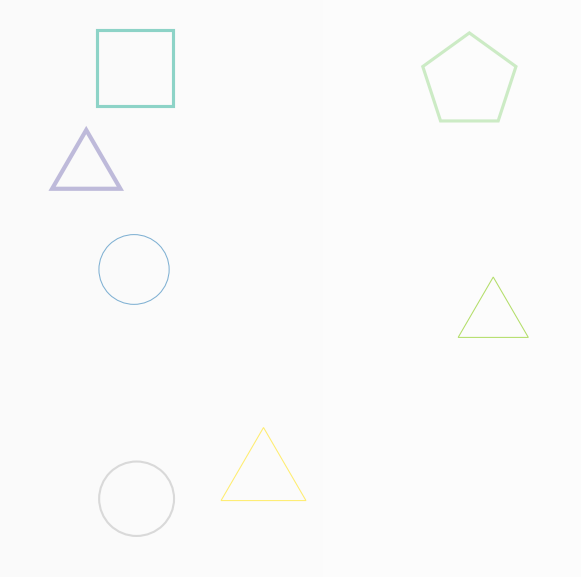[{"shape": "square", "thickness": 1.5, "radius": 0.33, "center": [0.232, 0.881]}, {"shape": "triangle", "thickness": 2, "radius": 0.34, "center": [0.148, 0.706]}, {"shape": "circle", "thickness": 0.5, "radius": 0.3, "center": [0.231, 0.533]}, {"shape": "triangle", "thickness": 0.5, "radius": 0.35, "center": [0.849, 0.45]}, {"shape": "circle", "thickness": 1, "radius": 0.32, "center": [0.235, 0.136]}, {"shape": "pentagon", "thickness": 1.5, "radius": 0.42, "center": [0.808, 0.858]}, {"shape": "triangle", "thickness": 0.5, "radius": 0.42, "center": [0.453, 0.175]}]